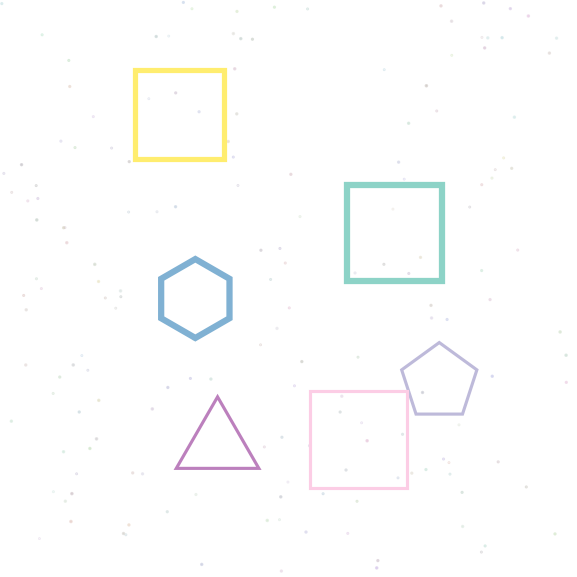[{"shape": "square", "thickness": 3, "radius": 0.41, "center": [0.682, 0.596]}, {"shape": "pentagon", "thickness": 1.5, "radius": 0.34, "center": [0.761, 0.337]}, {"shape": "hexagon", "thickness": 3, "radius": 0.34, "center": [0.338, 0.482]}, {"shape": "square", "thickness": 1.5, "radius": 0.42, "center": [0.621, 0.238]}, {"shape": "triangle", "thickness": 1.5, "radius": 0.41, "center": [0.377, 0.229]}, {"shape": "square", "thickness": 2.5, "radius": 0.38, "center": [0.31, 0.801]}]